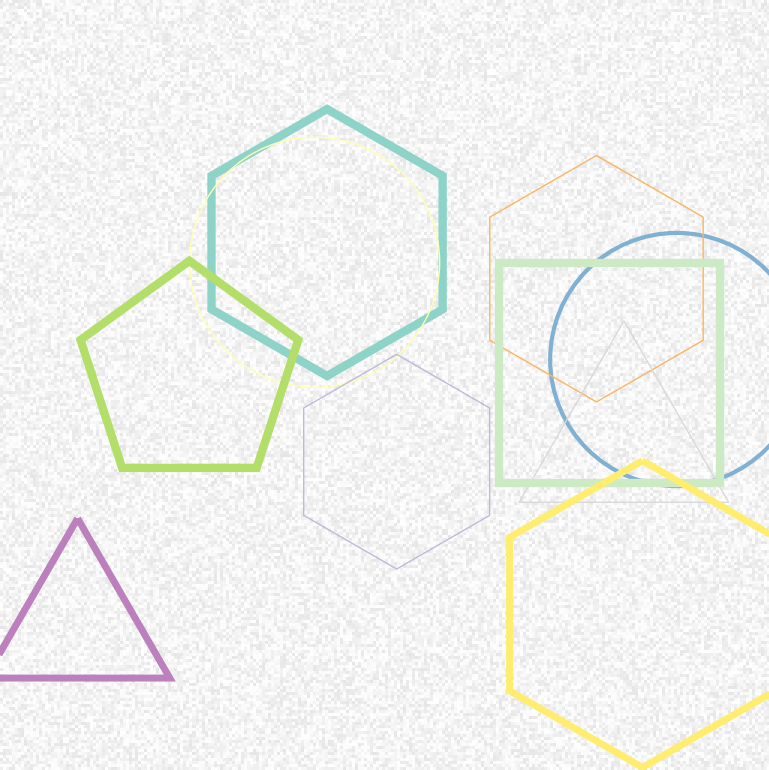[{"shape": "hexagon", "thickness": 3, "radius": 0.87, "center": [0.425, 0.685]}, {"shape": "circle", "thickness": 0.5, "radius": 0.81, "center": [0.409, 0.659]}, {"shape": "hexagon", "thickness": 0.5, "radius": 0.7, "center": [0.515, 0.4]}, {"shape": "circle", "thickness": 1.5, "radius": 0.82, "center": [0.879, 0.533]}, {"shape": "hexagon", "thickness": 0.5, "radius": 0.8, "center": [0.775, 0.638]}, {"shape": "pentagon", "thickness": 3, "radius": 0.74, "center": [0.246, 0.513]}, {"shape": "triangle", "thickness": 0.5, "radius": 0.79, "center": [0.81, 0.426]}, {"shape": "triangle", "thickness": 2.5, "radius": 0.69, "center": [0.101, 0.188]}, {"shape": "square", "thickness": 3, "radius": 0.72, "center": [0.792, 0.516]}, {"shape": "hexagon", "thickness": 2.5, "radius": 1.0, "center": [0.834, 0.202]}]